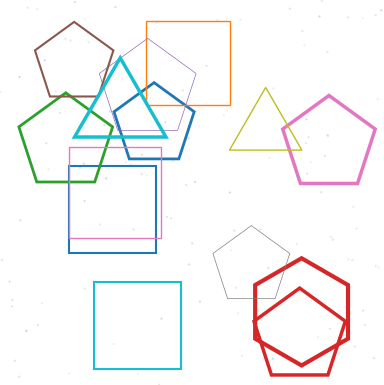[{"shape": "pentagon", "thickness": 2, "radius": 0.55, "center": [0.4, 0.676]}, {"shape": "square", "thickness": 1.5, "radius": 0.56, "center": [0.293, 0.456]}, {"shape": "square", "thickness": 1, "radius": 0.54, "center": [0.488, 0.837]}, {"shape": "pentagon", "thickness": 2, "radius": 0.64, "center": [0.171, 0.631]}, {"shape": "pentagon", "thickness": 2.5, "radius": 0.62, "center": [0.778, 0.127]}, {"shape": "hexagon", "thickness": 3, "radius": 0.7, "center": [0.783, 0.19]}, {"shape": "pentagon", "thickness": 0.5, "radius": 0.66, "center": [0.384, 0.768]}, {"shape": "pentagon", "thickness": 1.5, "radius": 0.54, "center": [0.193, 0.836]}, {"shape": "pentagon", "thickness": 2.5, "radius": 0.63, "center": [0.854, 0.626]}, {"shape": "square", "thickness": 1, "radius": 0.59, "center": [0.299, 0.5]}, {"shape": "pentagon", "thickness": 0.5, "radius": 0.52, "center": [0.653, 0.309]}, {"shape": "triangle", "thickness": 1, "radius": 0.54, "center": [0.69, 0.664]}, {"shape": "triangle", "thickness": 2.5, "radius": 0.69, "center": [0.312, 0.713]}, {"shape": "square", "thickness": 1.5, "radius": 0.57, "center": [0.357, 0.154]}]